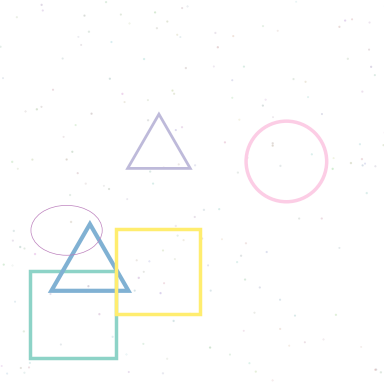[{"shape": "square", "thickness": 2.5, "radius": 0.56, "center": [0.19, 0.183]}, {"shape": "triangle", "thickness": 2, "radius": 0.47, "center": [0.413, 0.61]}, {"shape": "triangle", "thickness": 3, "radius": 0.58, "center": [0.234, 0.302]}, {"shape": "circle", "thickness": 2.5, "radius": 0.52, "center": [0.744, 0.581]}, {"shape": "oval", "thickness": 0.5, "radius": 0.46, "center": [0.173, 0.402]}, {"shape": "square", "thickness": 2.5, "radius": 0.55, "center": [0.41, 0.295]}]